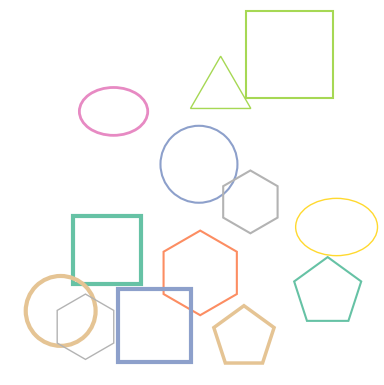[{"shape": "square", "thickness": 3, "radius": 0.44, "center": [0.278, 0.35]}, {"shape": "pentagon", "thickness": 1.5, "radius": 0.46, "center": [0.851, 0.241]}, {"shape": "hexagon", "thickness": 1.5, "radius": 0.55, "center": [0.52, 0.291]}, {"shape": "square", "thickness": 3, "radius": 0.47, "center": [0.402, 0.155]}, {"shape": "circle", "thickness": 1.5, "radius": 0.5, "center": [0.517, 0.573]}, {"shape": "oval", "thickness": 2, "radius": 0.44, "center": [0.295, 0.711]}, {"shape": "triangle", "thickness": 1, "radius": 0.45, "center": [0.573, 0.764]}, {"shape": "square", "thickness": 1.5, "radius": 0.56, "center": [0.751, 0.859]}, {"shape": "oval", "thickness": 1, "radius": 0.53, "center": [0.874, 0.41]}, {"shape": "pentagon", "thickness": 2.5, "radius": 0.41, "center": [0.634, 0.124]}, {"shape": "circle", "thickness": 3, "radius": 0.45, "center": [0.158, 0.192]}, {"shape": "hexagon", "thickness": 1.5, "radius": 0.41, "center": [0.65, 0.476]}, {"shape": "hexagon", "thickness": 1, "radius": 0.42, "center": [0.222, 0.151]}]